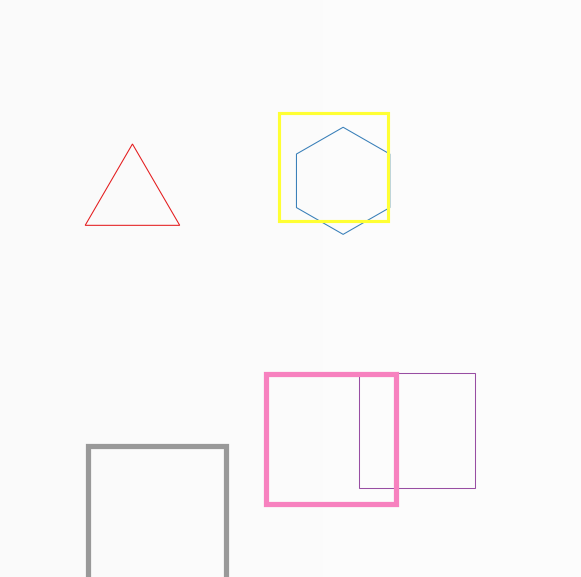[{"shape": "triangle", "thickness": 0.5, "radius": 0.47, "center": [0.228, 0.656]}, {"shape": "hexagon", "thickness": 0.5, "radius": 0.46, "center": [0.59, 0.686]}, {"shape": "square", "thickness": 0.5, "radius": 0.5, "center": [0.717, 0.254]}, {"shape": "square", "thickness": 1.5, "radius": 0.47, "center": [0.574, 0.71]}, {"shape": "square", "thickness": 2.5, "radius": 0.56, "center": [0.569, 0.239]}, {"shape": "square", "thickness": 2.5, "radius": 0.6, "center": [0.27, 0.108]}]